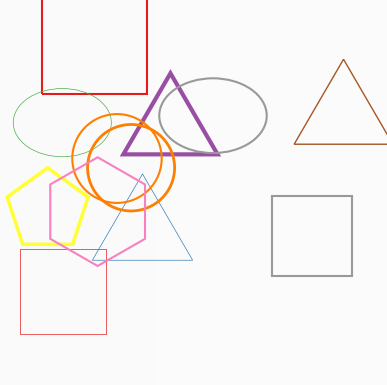[{"shape": "square", "thickness": 0.5, "radius": 0.55, "center": [0.163, 0.243]}, {"shape": "square", "thickness": 1.5, "radius": 0.68, "center": [0.245, 0.89]}, {"shape": "triangle", "thickness": 0.5, "radius": 0.75, "center": [0.368, 0.399]}, {"shape": "oval", "thickness": 0.5, "radius": 0.63, "center": [0.161, 0.681]}, {"shape": "triangle", "thickness": 3, "radius": 0.7, "center": [0.44, 0.669]}, {"shape": "circle", "thickness": 2, "radius": 0.56, "center": [0.338, 0.564]}, {"shape": "circle", "thickness": 1.5, "radius": 0.58, "center": [0.302, 0.588]}, {"shape": "pentagon", "thickness": 2.5, "radius": 0.55, "center": [0.123, 0.454]}, {"shape": "triangle", "thickness": 1, "radius": 0.74, "center": [0.886, 0.699]}, {"shape": "hexagon", "thickness": 1.5, "radius": 0.71, "center": [0.252, 0.45]}, {"shape": "square", "thickness": 1.5, "radius": 0.52, "center": [0.806, 0.387]}, {"shape": "oval", "thickness": 1.5, "radius": 0.69, "center": [0.55, 0.7]}]